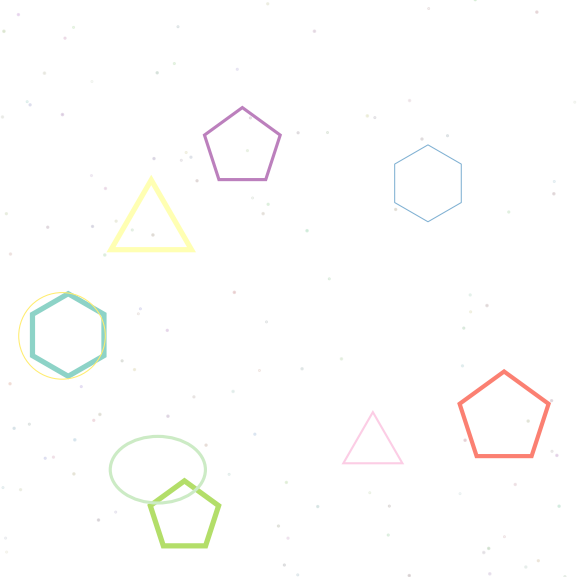[{"shape": "hexagon", "thickness": 2.5, "radius": 0.36, "center": [0.118, 0.419]}, {"shape": "triangle", "thickness": 2.5, "radius": 0.4, "center": [0.262, 0.607]}, {"shape": "pentagon", "thickness": 2, "radius": 0.41, "center": [0.873, 0.275]}, {"shape": "hexagon", "thickness": 0.5, "radius": 0.33, "center": [0.741, 0.682]}, {"shape": "pentagon", "thickness": 2.5, "radius": 0.31, "center": [0.319, 0.104]}, {"shape": "triangle", "thickness": 1, "radius": 0.3, "center": [0.646, 0.226]}, {"shape": "pentagon", "thickness": 1.5, "radius": 0.34, "center": [0.42, 0.744]}, {"shape": "oval", "thickness": 1.5, "radius": 0.41, "center": [0.273, 0.186]}, {"shape": "circle", "thickness": 0.5, "radius": 0.37, "center": [0.107, 0.418]}]